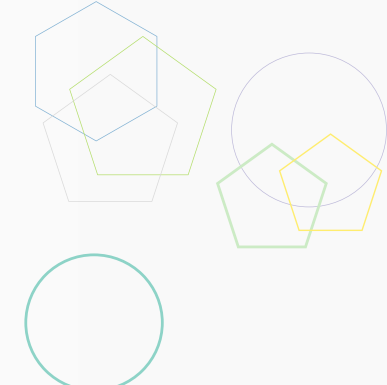[{"shape": "circle", "thickness": 2, "radius": 0.88, "center": [0.243, 0.162]}, {"shape": "circle", "thickness": 0.5, "radius": 1.0, "center": [0.798, 0.662]}, {"shape": "hexagon", "thickness": 0.5, "radius": 0.91, "center": [0.248, 0.815]}, {"shape": "pentagon", "thickness": 0.5, "radius": 0.99, "center": [0.369, 0.707]}, {"shape": "pentagon", "thickness": 0.5, "radius": 0.91, "center": [0.285, 0.624]}, {"shape": "pentagon", "thickness": 2, "radius": 0.74, "center": [0.702, 0.478]}, {"shape": "pentagon", "thickness": 1, "radius": 0.69, "center": [0.853, 0.513]}]